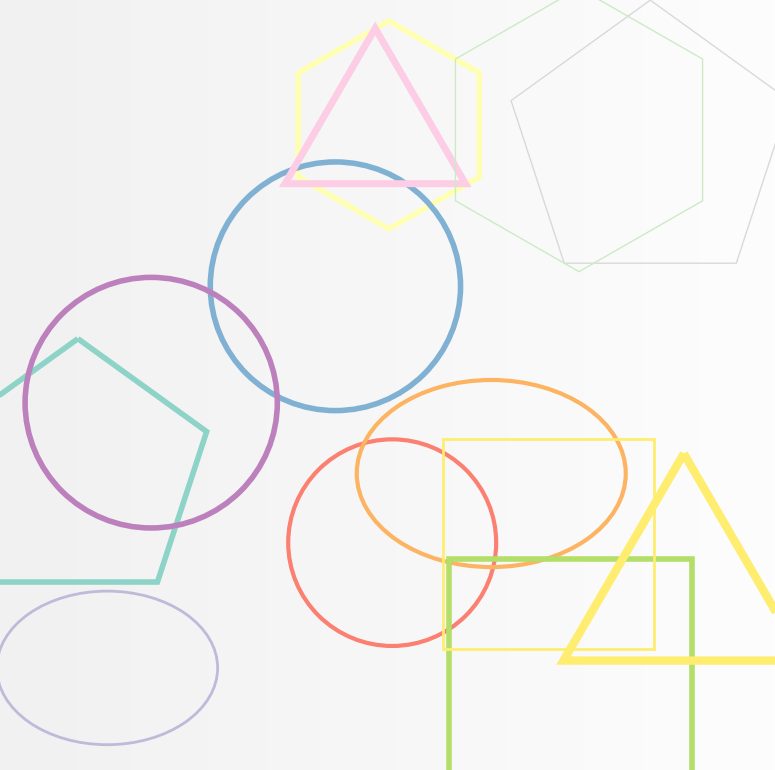[{"shape": "pentagon", "thickness": 2, "radius": 0.87, "center": [0.1, 0.385]}, {"shape": "hexagon", "thickness": 2, "radius": 0.67, "center": [0.502, 0.838]}, {"shape": "oval", "thickness": 1, "radius": 0.71, "center": [0.138, 0.133]}, {"shape": "circle", "thickness": 1.5, "radius": 0.67, "center": [0.506, 0.295]}, {"shape": "circle", "thickness": 2, "radius": 0.81, "center": [0.433, 0.628]}, {"shape": "oval", "thickness": 1.5, "radius": 0.87, "center": [0.634, 0.385]}, {"shape": "square", "thickness": 2, "radius": 0.79, "center": [0.736, 0.117]}, {"shape": "triangle", "thickness": 2.5, "radius": 0.67, "center": [0.484, 0.829]}, {"shape": "pentagon", "thickness": 0.5, "radius": 0.94, "center": [0.839, 0.811]}, {"shape": "circle", "thickness": 2, "radius": 0.81, "center": [0.195, 0.477]}, {"shape": "hexagon", "thickness": 0.5, "radius": 0.92, "center": [0.747, 0.831]}, {"shape": "square", "thickness": 1, "radius": 0.68, "center": [0.708, 0.294]}, {"shape": "triangle", "thickness": 3, "radius": 0.9, "center": [0.882, 0.232]}]